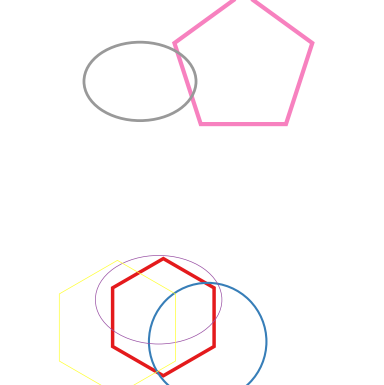[{"shape": "hexagon", "thickness": 2.5, "radius": 0.76, "center": [0.424, 0.176]}, {"shape": "circle", "thickness": 1.5, "radius": 0.76, "center": [0.539, 0.113]}, {"shape": "oval", "thickness": 0.5, "radius": 0.82, "center": [0.412, 0.221]}, {"shape": "hexagon", "thickness": 0.5, "radius": 0.87, "center": [0.305, 0.149]}, {"shape": "pentagon", "thickness": 3, "radius": 0.94, "center": [0.632, 0.83]}, {"shape": "oval", "thickness": 2, "radius": 0.73, "center": [0.364, 0.789]}]